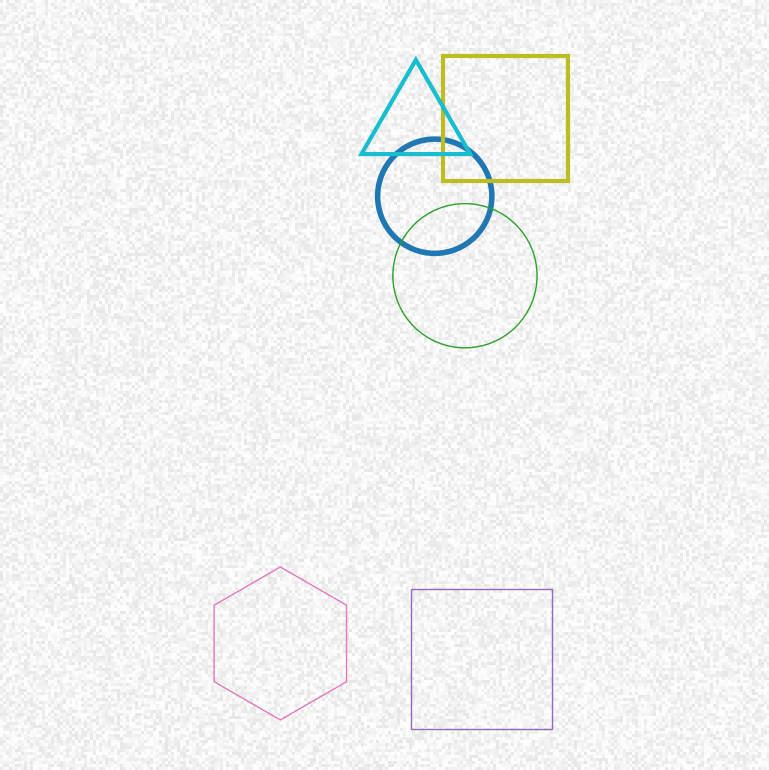[{"shape": "circle", "thickness": 2, "radius": 0.37, "center": [0.565, 0.745]}, {"shape": "circle", "thickness": 0.5, "radius": 0.47, "center": [0.604, 0.642]}, {"shape": "square", "thickness": 0.5, "radius": 0.46, "center": [0.625, 0.144]}, {"shape": "hexagon", "thickness": 0.5, "radius": 0.5, "center": [0.364, 0.164]}, {"shape": "square", "thickness": 1.5, "radius": 0.4, "center": [0.656, 0.846]}, {"shape": "triangle", "thickness": 1.5, "radius": 0.41, "center": [0.54, 0.841]}]